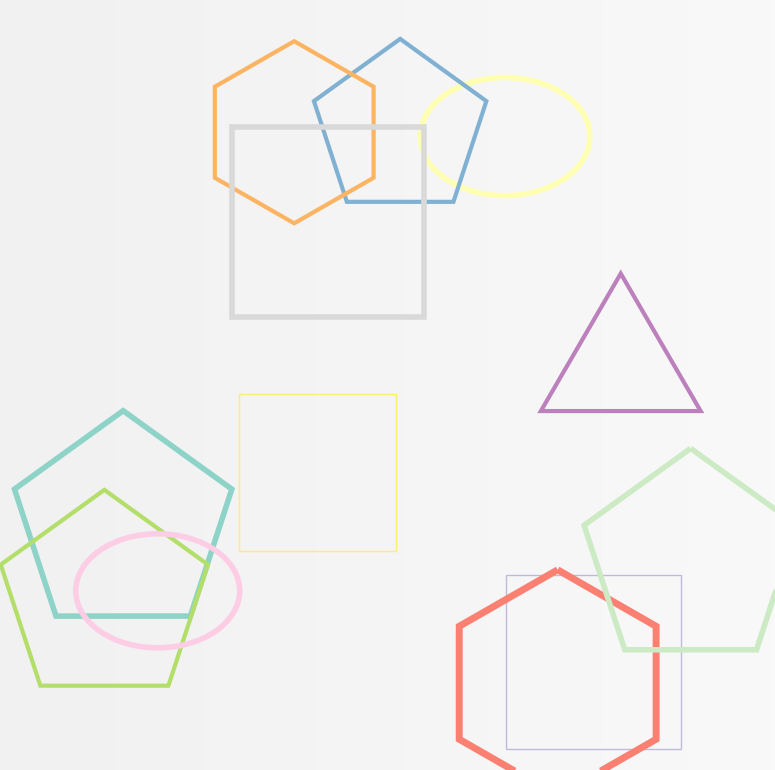[{"shape": "pentagon", "thickness": 2, "radius": 0.74, "center": [0.159, 0.319]}, {"shape": "oval", "thickness": 2, "radius": 0.55, "center": [0.652, 0.823]}, {"shape": "square", "thickness": 0.5, "radius": 0.56, "center": [0.766, 0.14]}, {"shape": "hexagon", "thickness": 2.5, "radius": 0.73, "center": [0.72, 0.113]}, {"shape": "pentagon", "thickness": 1.5, "radius": 0.58, "center": [0.516, 0.833]}, {"shape": "hexagon", "thickness": 1.5, "radius": 0.59, "center": [0.38, 0.828]}, {"shape": "pentagon", "thickness": 1.5, "radius": 0.7, "center": [0.135, 0.223]}, {"shape": "oval", "thickness": 2, "radius": 0.53, "center": [0.204, 0.233]}, {"shape": "square", "thickness": 2, "radius": 0.62, "center": [0.423, 0.711]}, {"shape": "triangle", "thickness": 1.5, "radius": 0.6, "center": [0.801, 0.526]}, {"shape": "pentagon", "thickness": 2, "radius": 0.72, "center": [0.891, 0.273]}, {"shape": "square", "thickness": 0.5, "radius": 0.51, "center": [0.41, 0.386]}]